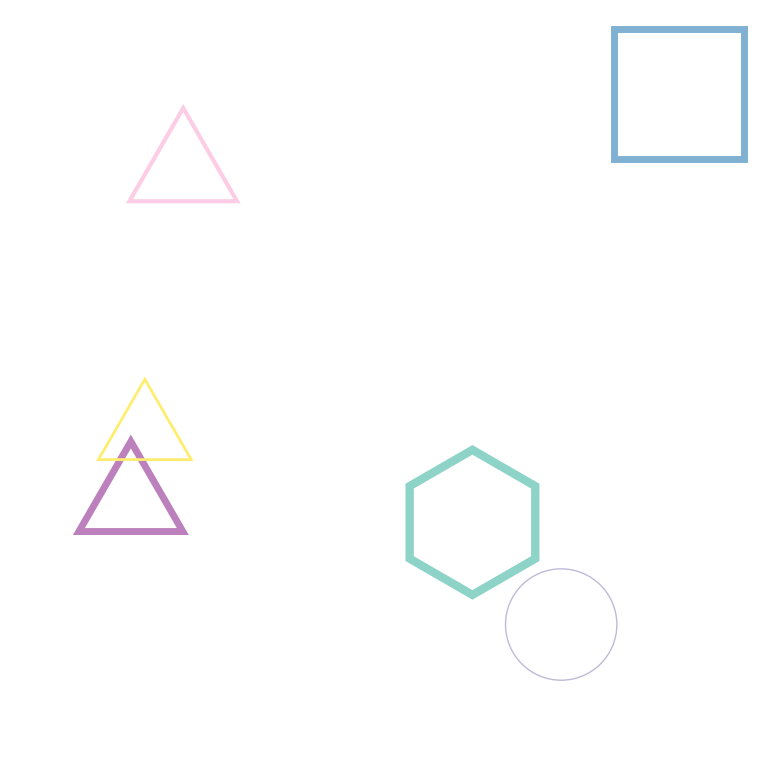[{"shape": "hexagon", "thickness": 3, "radius": 0.47, "center": [0.614, 0.322]}, {"shape": "circle", "thickness": 0.5, "radius": 0.36, "center": [0.729, 0.189]}, {"shape": "square", "thickness": 2.5, "radius": 0.42, "center": [0.881, 0.878]}, {"shape": "triangle", "thickness": 1.5, "radius": 0.4, "center": [0.238, 0.779]}, {"shape": "triangle", "thickness": 2.5, "radius": 0.39, "center": [0.17, 0.349]}, {"shape": "triangle", "thickness": 1, "radius": 0.35, "center": [0.188, 0.438]}]